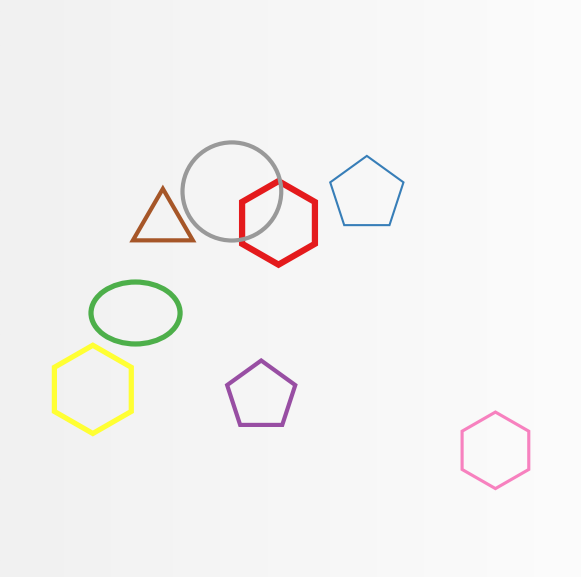[{"shape": "hexagon", "thickness": 3, "radius": 0.36, "center": [0.479, 0.613]}, {"shape": "pentagon", "thickness": 1, "radius": 0.33, "center": [0.631, 0.663]}, {"shape": "oval", "thickness": 2.5, "radius": 0.38, "center": [0.233, 0.457]}, {"shape": "pentagon", "thickness": 2, "radius": 0.31, "center": [0.449, 0.313]}, {"shape": "hexagon", "thickness": 2.5, "radius": 0.38, "center": [0.16, 0.325]}, {"shape": "triangle", "thickness": 2, "radius": 0.3, "center": [0.28, 0.613]}, {"shape": "hexagon", "thickness": 1.5, "radius": 0.33, "center": [0.852, 0.219]}, {"shape": "circle", "thickness": 2, "radius": 0.42, "center": [0.399, 0.668]}]